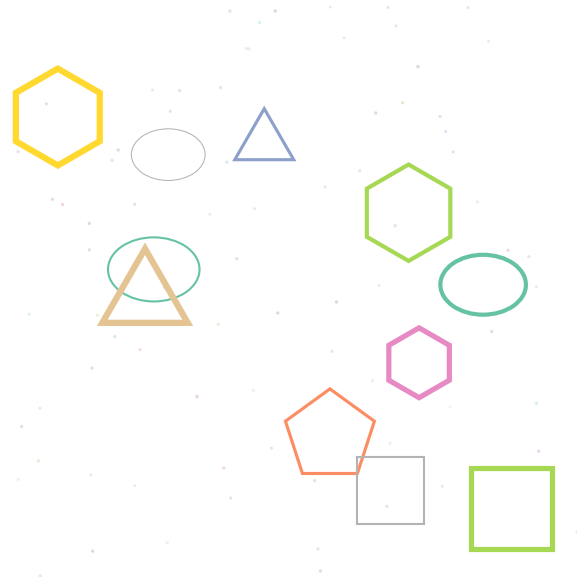[{"shape": "oval", "thickness": 2, "radius": 0.37, "center": [0.837, 0.506]}, {"shape": "oval", "thickness": 1, "radius": 0.4, "center": [0.266, 0.533]}, {"shape": "pentagon", "thickness": 1.5, "radius": 0.4, "center": [0.571, 0.245]}, {"shape": "triangle", "thickness": 1.5, "radius": 0.29, "center": [0.458, 0.752]}, {"shape": "hexagon", "thickness": 2.5, "radius": 0.3, "center": [0.726, 0.371]}, {"shape": "hexagon", "thickness": 2, "radius": 0.42, "center": [0.707, 0.631]}, {"shape": "square", "thickness": 2.5, "radius": 0.35, "center": [0.886, 0.119]}, {"shape": "hexagon", "thickness": 3, "radius": 0.42, "center": [0.1, 0.796]}, {"shape": "triangle", "thickness": 3, "radius": 0.43, "center": [0.251, 0.483]}, {"shape": "oval", "thickness": 0.5, "radius": 0.32, "center": [0.291, 0.731]}, {"shape": "square", "thickness": 1, "radius": 0.29, "center": [0.677, 0.149]}]